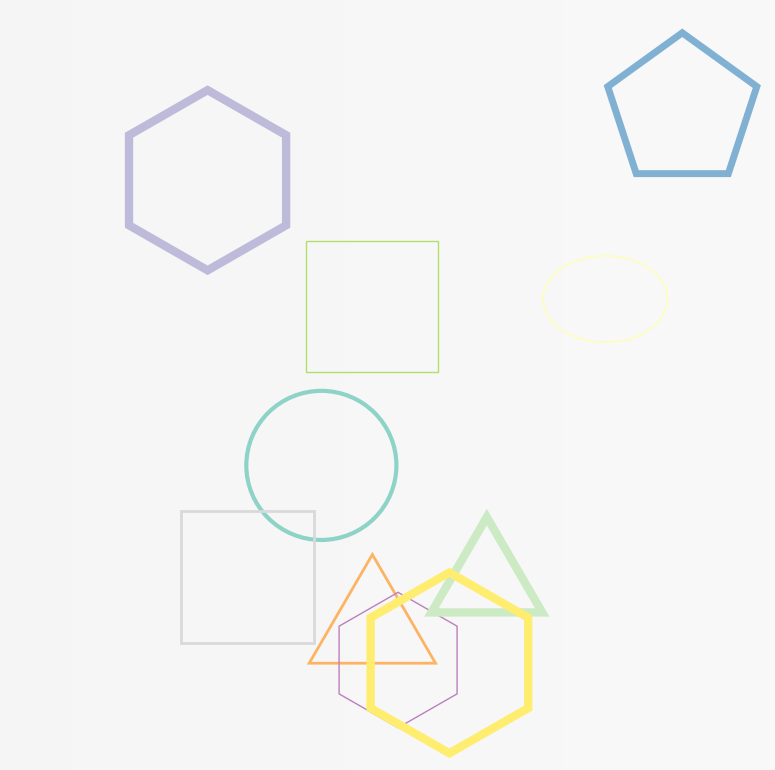[{"shape": "circle", "thickness": 1.5, "radius": 0.48, "center": [0.415, 0.396]}, {"shape": "oval", "thickness": 0.5, "radius": 0.4, "center": [0.781, 0.612]}, {"shape": "hexagon", "thickness": 3, "radius": 0.59, "center": [0.268, 0.766]}, {"shape": "pentagon", "thickness": 2.5, "radius": 0.51, "center": [0.88, 0.856]}, {"shape": "triangle", "thickness": 1, "radius": 0.47, "center": [0.48, 0.186]}, {"shape": "square", "thickness": 0.5, "radius": 0.43, "center": [0.48, 0.602]}, {"shape": "square", "thickness": 1, "radius": 0.43, "center": [0.319, 0.25]}, {"shape": "hexagon", "thickness": 0.5, "radius": 0.44, "center": [0.514, 0.143]}, {"shape": "triangle", "thickness": 3, "radius": 0.41, "center": [0.628, 0.246]}, {"shape": "hexagon", "thickness": 3, "radius": 0.59, "center": [0.58, 0.139]}]